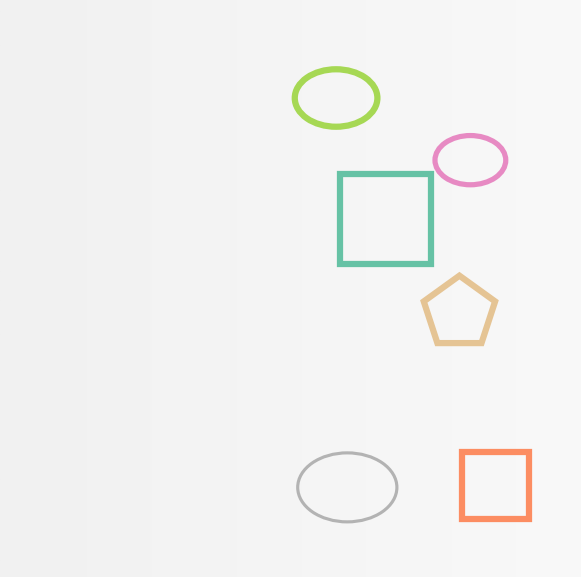[{"shape": "square", "thickness": 3, "radius": 0.39, "center": [0.663, 0.62]}, {"shape": "square", "thickness": 3, "radius": 0.29, "center": [0.853, 0.159]}, {"shape": "oval", "thickness": 2.5, "radius": 0.3, "center": [0.809, 0.722]}, {"shape": "oval", "thickness": 3, "radius": 0.36, "center": [0.578, 0.829]}, {"shape": "pentagon", "thickness": 3, "radius": 0.32, "center": [0.79, 0.457]}, {"shape": "oval", "thickness": 1.5, "radius": 0.43, "center": [0.598, 0.155]}]